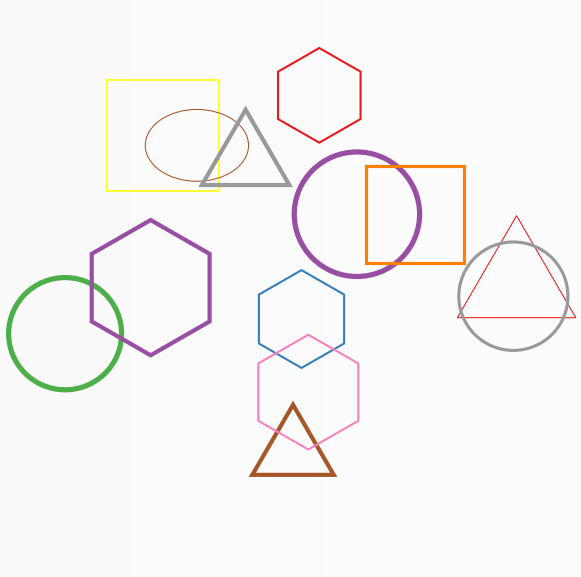[{"shape": "hexagon", "thickness": 1, "radius": 0.41, "center": [0.549, 0.834]}, {"shape": "triangle", "thickness": 0.5, "radius": 0.59, "center": [0.889, 0.508]}, {"shape": "hexagon", "thickness": 1, "radius": 0.42, "center": [0.519, 0.447]}, {"shape": "circle", "thickness": 2.5, "radius": 0.49, "center": [0.112, 0.421]}, {"shape": "circle", "thickness": 2.5, "radius": 0.54, "center": [0.614, 0.628]}, {"shape": "hexagon", "thickness": 2, "radius": 0.59, "center": [0.259, 0.501]}, {"shape": "square", "thickness": 1.5, "radius": 0.42, "center": [0.715, 0.627]}, {"shape": "square", "thickness": 1, "radius": 0.48, "center": [0.28, 0.765]}, {"shape": "triangle", "thickness": 2, "radius": 0.4, "center": [0.504, 0.217]}, {"shape": "oval", "thickness": 0.5, "radius": 0.44, "center": [0.339, 0.747]}, {"shape": "hexagon", "thickness": 1, "radius": 0.5, "center": [0.53, 0.32]}, {"shape": "circle", "thickness": 1.5, "radius": 0.47, "center": [0.883, 0.486]}, {"shape": "triangle", "thickness": 2, "radius": 0.43, "center": [0.423, 0.722]}]